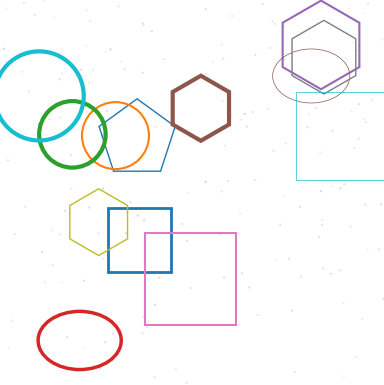[{"shape": "pentagon", "thickness": 1, "radius": 0.52, "center": [0.356, 0.639]}, {"shape": "square", "thickness": 2, "radius": 0.41, "center": [0.362, 0.377]}, {"shape": "circle", "thickness": 1.5, "radius": 0.44, "center": [0.3, 0.648]}, {"shape": "circle", "thickness": 3, "radius": 0.43, "center": [0.188, 0.651]}, {"shape": "oval", "thickness": 2.5, "radius": 0.54, "center": [0.207, 0.116]}, {"shape": "hexagon", "thickness": 1.5, "radius": 0.58, "center": [0.834, 0.883]}, {"shape": "oval", "thickness": 0.5, "radius": 0.5, "center": [0.808, 0.803]}, {"shape": "hexagon", "thickness": 3, "radius": 0.42, "center": [0.522, 0.719]}, {"shape": "square", "thickness": 1.5, "radius": 0.59, "center": [0.494, 0.275]}, {"shape": "hexagon", "thickness": 1, "radius": 0.48, "center": [0.841, 0.851]}, {"shape": "hexagon", "thickness": 1, "radius": 0.43, "center": [0.256, 0.423]}, {"shape": "circle", "thickness": 3, "radius": 0.58, "center": [0.102, 0.751]}, {"shape": "square", "thickness": 0.5, "radius": 0.58, "center": [0.883, 0.647]}]